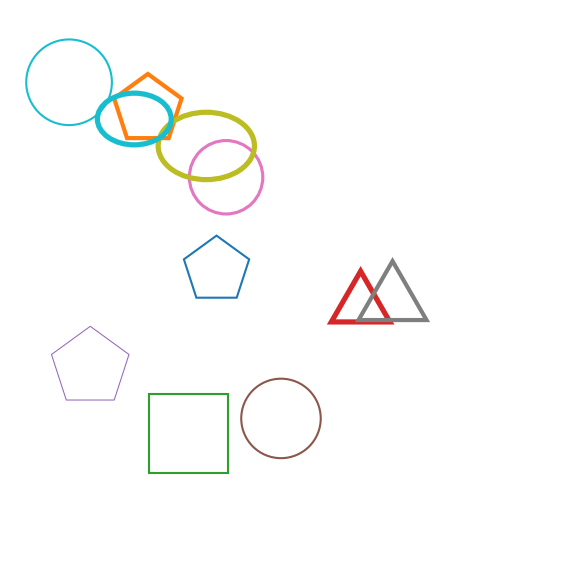[{"shape": "pentagon", "thickness": 1, "radius": 0.3, "center": [0.375, 0.532]}, {"shape": "pentagon", "thickness": 2, "radius": 0.31, "center": [0.256, 0.81]}, {"shape": "square", "thickness": 1, "radius": 0.34, "center": [0.326, 0.249]}, {"shape": "triangle", "thickness": 2.5, "radius": 0.29, "center": [0.624, 0.471]}, {"shape": "pentagon", "thickness": 0.5, "radius": 0.35, "center": [0.156, 0.364]}, {"shape": "circle", "thickness": 1, "radius": 0.34, "center": [0.487, 0.275]}, {"shape": "circle", "thickness": 1.5, "radius": 0.32, "center": [0.391, 0.692]}, {"shape": "triangle", "thickness": 2, "radius": 0.34, "center": [0.68, 0.479]}, {"shape": "oval", "thickness": 2.5, "radius": 0.42, "center": [0.357, 0.746]}, {"shape": "circle", "thickness": 1, "radius": 0.37, "center": [0.12, 0.857]}, {"shape": "oval", "thickness": 2.5, "radius": 0.32, "center": [0.233, 0.793]}]